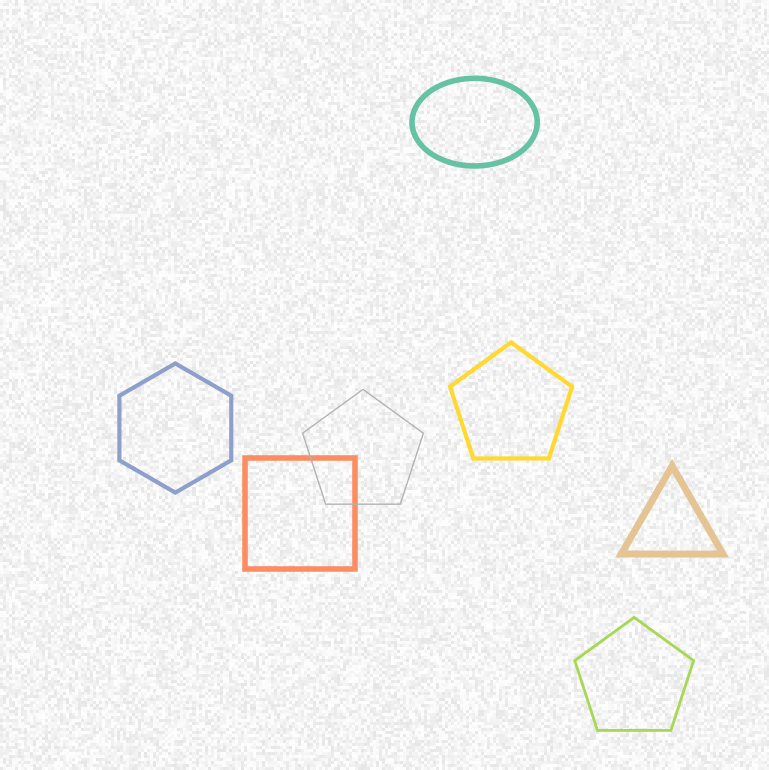[{"shape": "oval", "thickness": 2, "radius": 0.41, "center": [0.616, 0.841]}, {"shape": "square", "thickness": 2, "radius": 0.36, "center": [0.39, 0.333]}, {"shape": "hexagon", "thickness": 1.5, "radius": 0.42, "center": [0.228, 0.444]}, {"shape": "pentagon", "thickness": 1, "radius": 0.41, "center": [0.824, 0.117]}, {"shape": "pentagon", "thickness": 1.5, "radius": 0.42, "center": [0.664, 0.472]}, {"shape": "triangle", "thickness": 2.5, "radius": 0.38, "center": [0.873, 0.319]}, {"shape": "pentagon", "thickness": 0.5, "radius": 0.41, "center": [0.471, 0.412]}]